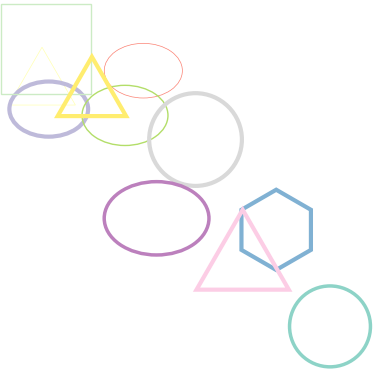[{"shape": "circle", "thickness": 2.5, "radius": 0.53, "center": [0.857, 0.152]}, {"shape": "triangle", "thickness": 0.5, "radius": 0.5, "center": [0.109, 0.777]}, {"shape": "oval", "thickness": 3, "radius": 0.51, "center": [0.127, 0.717]}, {"shape": "oval", "thickness": 0.5, "radius": 0.51, "center": [0.372, 0.816]}, {"shape": "hexagon", "thickness": 3, "radius": 0.52, "center": [0.717, 0.403]}, {"shape": "oval", "thickness": 1, "radius": 0.56, "center": [0.325, 0.7]}, {"shape": "triangle", "thickness": 3, "radius": 0.69, "center": [0.63, 0.317]}, {"shape": "circle", "thickness": 3, "radius": 0.6, "center": [0.508, 0.638]}, {"shape": "oval", "thickness": 2.5, "radius": 0.68, "center": [0.407, 0.433]}, {"shape": "square", "thickness": 1, "radius": 0.58, "center": [0.12, 0.874]}, {"shape": "triangle", "thickness": 3, "radius": 0.51, "center": [0.239, 0.75]}]